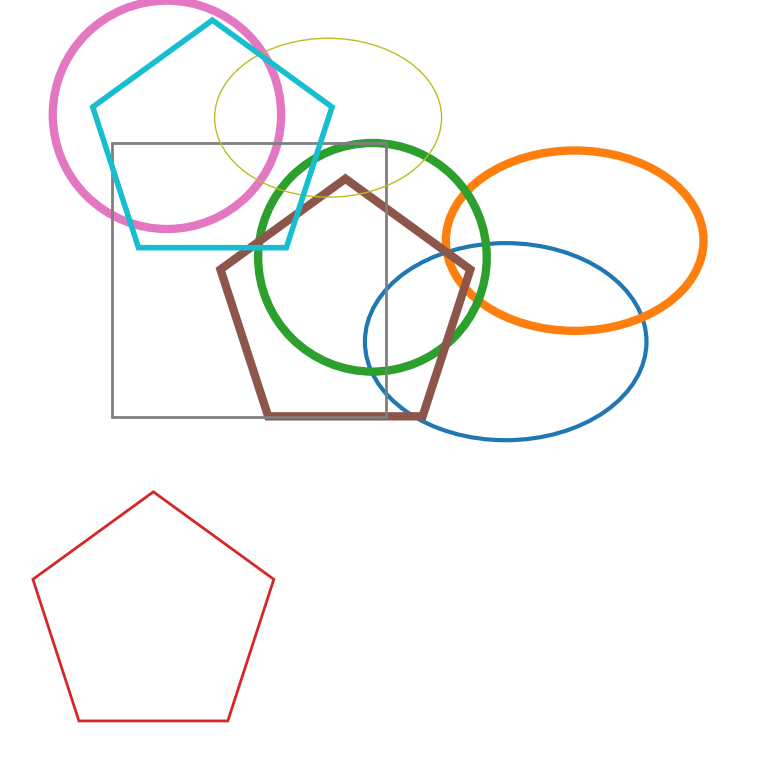[{"shape": "oval", "thickness": 1.5, "radius": 0.91, "center": [0.657, 0.556]}, {"shape": "oval", "thickness": 3, "radius": 0.84, "center": [0.746, 0.687]}, {"shape": "circle", "thickness": 3, "radius": 0.74, "center": [0.484, 0.666]}, {"shape": "pentagon", "thickness": 1, "radius": 0.82, "center": [0.199, 0.197]}, {"shape": "pentagon", "thickness": 3, "radius": 0.85, "center": [0.449, 0.597]}, {"shape": "circle", "thickness": 3, "radius": 0.74, "center": [0.217, 0.851]}, {"shape": "square", "thickness": 1, "radius": 0.89, "center": [0.323, 0.636]}, {"shape": "oval", "thickness": 0.5, "radius": 0.74, "center": [0.426, 0.847]}, {"shape": "pentagon", "thickness": 2, "radius": 0.82, "center": [0.276, 0.811]}]